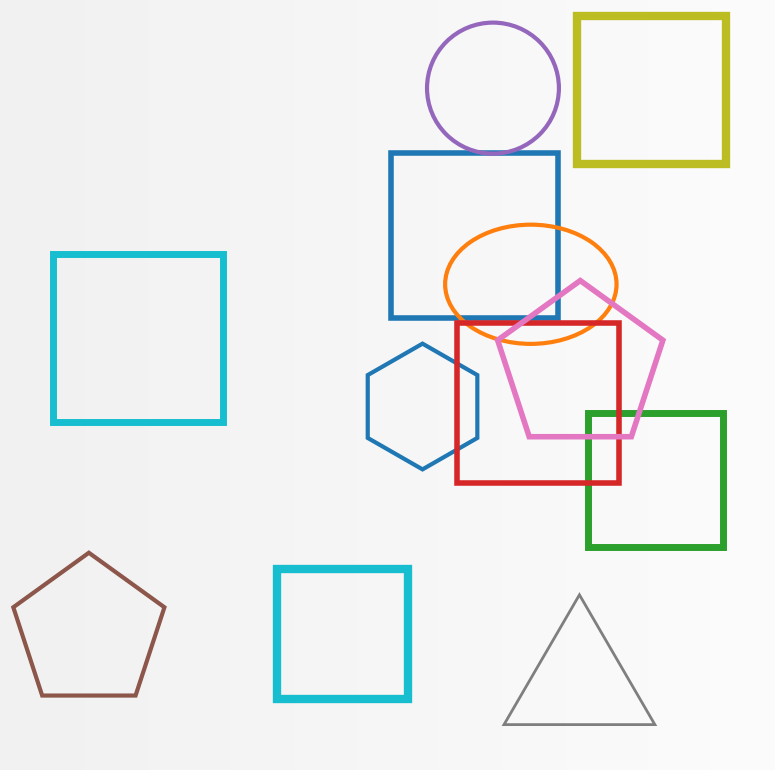[{"shape": "hexagon", "thickness": 1.5, "radius": 0.41, "center": [0.545, 0.472]}, {"shape": "square", "thickness": 2, "radius": 0.54, "center": [0.612, 0.694]}, {"shape": "oval", "thickness": 1.5, "radius": 0.55, "center": [0.685, 0.631]}, {"shape": "square", "thickness": 2.5, "radius": 0.44, "center": [0.846, 0.376]}, {"shape": "square", "thickness": 2, "radius": 0.52, "center": [0.694, 0.477]}, {"shape": "circle", "thickness": 1.5, "radius": 0.43, "center": [0.636, 0.886]}, {"shape": "pentagon", "thickness": 1.5, "radius": 0.51, "center": [0.115, 0.18]}, {"shape": "pentagon", "thickness": 2, "radius": 0.56, "center": [0.749, 0.524]}, {"shape": "triangle", "thickness": 1, "radius": 0.56, "center": [0.748, 0.115]}, {"shape": "square", "thickness": 3, "radius": 0.48, "center": [0.841, 0.884]}, {"shape": "square", "thickness": 2.5, "radius": 0.55, "center": [0.178, 0.561]}, {"shape": "square", "thickness": 3, "radius": 0.42, "center": [0.442, 0.177]}]